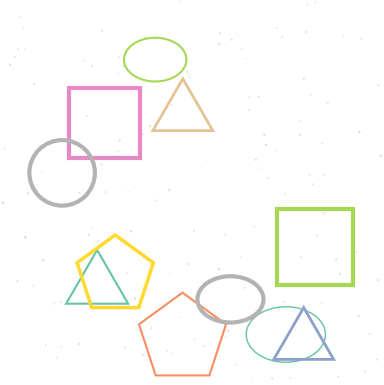[{"shape": "oval", "thickness": 1, "radius": 0.51, "center": [0.742, 0.131]}, {"shape": "triangle", "thickness": 1.5, "radius": 0.46, "center": [0.252, 0.258]}, {"shape": "pentagon", "thickness": 1.5, "radius": 0.59, "center": [0.474, 0.121]}, {"shape": "triangle", "thickness": 2, "radius": 0.45, "center": [0.789, 0.111]}, {"shape": "square", "thickness": 3, "radius": 0.46, "center": [0.27, 0.68]}, {"shape": "oval", "thickness": 1.5, "radius": 0.41, "center": [0.403, 0.845]}, {"shape": "square", "thickness": 3, "radius": 0.49, "center": [0.817, 0.357]}, {"shape": "pentagon", "thickness": 2.5, "radius": 0.52, "center": [0.299, 0.285]}, {"shape": "triangle", "thickness": 2, "radius": 0.45, "center": [0.475, 0.706]}, {"shape": "oval", "thickness": 3, "radius": 0.43, "center": [0.599, 0.222]}, {"shape": "circle", "thickness": 3, "radius": 0.43, "center": [0.161, 0.551]}]